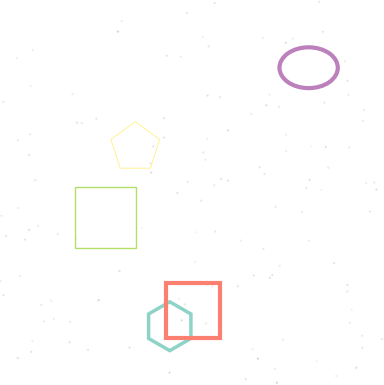[{"shape": "hexagon", "thickness": 2.5, "radius": 0.32, "center": [0.441, 0.153]}, {"shape": "square", "thickness": 3, "radius": 0.35, "center": [0.502, 0.194]}, {"shape": "square", "thickness": 1, "radius": 0.39, "center": [0.274, 0.435]}, {"shape": "oval", "thickness": 3, "radius": 0.38, "center": [0.802, 0.824]}, {"shape": "pentagon", "thickness": 0.5, "radius": 0.33, "center": [0.351, 0.617]}]